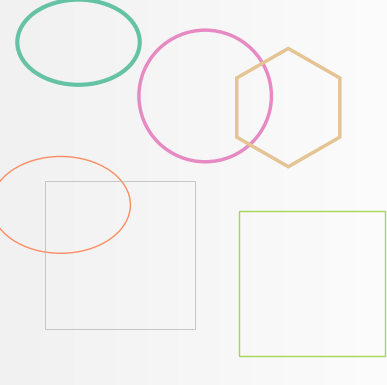[{"shape": "oval", "thickness": 3, "radius": 0.79, "center": [0.203, 0.89]}, {"shape": "oval", "thickness": 1, "radius": 0.9, "center": [0.157, 0.468]}, {"shape": "circle", "thickness": 2.5, "radius": 0.85, "center": [0.529, 0.751]}, {"shape": "square", "thickness": 1, "radius": 0.95, "center": [0.805, 0.264]}, {"shape": "hexagon", "thickness": 2.5, "radius": 0.77, "center": [0.744, 0.721]}, {"shape": "square", "thickness": 0.5, "radius": 0.96, "center": [0.31, 0.337]}]